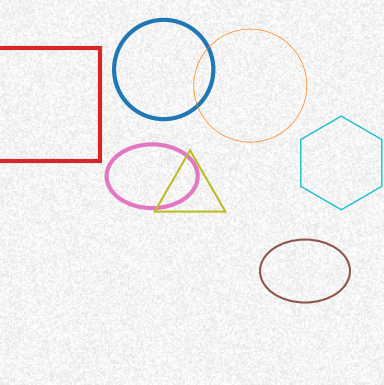[{"shape": "circle", "thickness": 3, "radius": 0.64, "center": [0.425, 0.82]}, {"shape": "circle", "thickness": 0.5, "radius": 0.73, "center": [0.65, 0.778]}, {"shape": "square", "thickness": 3, "radius": 0.74, "center": [0.114, 0.728]}, {"shape": "oval", "thickness": 1.5, "radius": 0.58, "center": [0.792, 0.296]}, {"shape": "oval", "thickness": 3, "radius": 0.59, "center": [0.395, 0.542]}, {"shape": "triangle", "thickness": 1.5, "radius": 0.53, "center": [0.494, 0.503]}, {"shape": "hexagon", "thickness": 1, "radius": 0.61, "center": [0.886, 0.577]}]